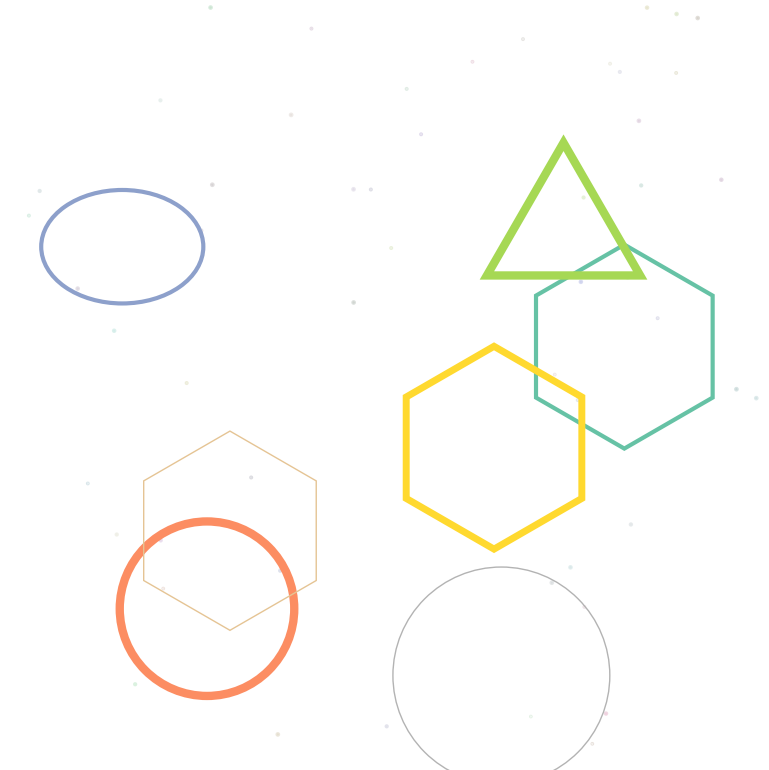[{"shape": "hexagon", "thickness": 1.5, "radius": 0.66, "center": [0.811, 0.55]}, {"shape": "circle", "thickness": 3, "radius": 0.57, "center": [0.269, 0.209]}, {"shape": "oval", "thickness": 1.5, "radius": 0.53, "center": [0.159, 0.68]}, {"shape": "triangle", "thickness": 3, "radius": 0.57, "center": [0.732, 0.7]}, {"shape": "hexagon", "thickness": 2.5, "radius": 0.66, "center": [0.642, 0.419]}, {"shape": "hexagon", "thickness": 0.5, "radius": 0.65, "center": [0.299, 0.311]}, {"shape": "circle", "thickness": 0.5, "radius": 0.7, "center": [0.651, 0.123]}]